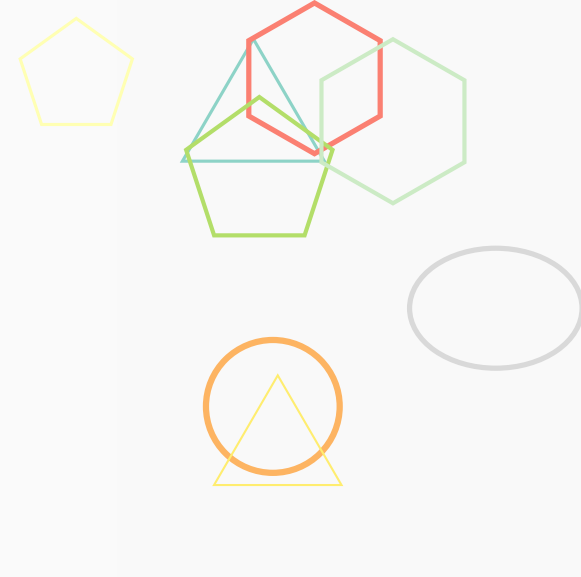[{"shape": "triangle", "thickness": 1.5, "radius": 0.7, "center": [0.436, 0.791]}, {"shape": "pentagon", "thickness": 1.5, "radius": 0.51, "center": [0.131, 0.866]}, {"shape": "hexagon", "thickness": 2.5, "radius": 0.65, "center": [0.541, 0.864]}, {"shape": "circle", "thickness": 3, "radius": 0.58, "center": [0.469, 0.295]}, {"shape": "pentagon", "thickness": 2, "radius": 0.66, "center": [0.446, 0.699]}, {"shape": "oval", "thickness": 2.5, "radius": 0.74, "center": [0.853, 0.465]}, {"shape": "hexagon", "thickness": 2, "radius": 0.71, "center": [0.676, 0.789]}, {"shape": "triangle", "thickness": 1, "radius": 0.63, "center": [0.478, 0.223]}]